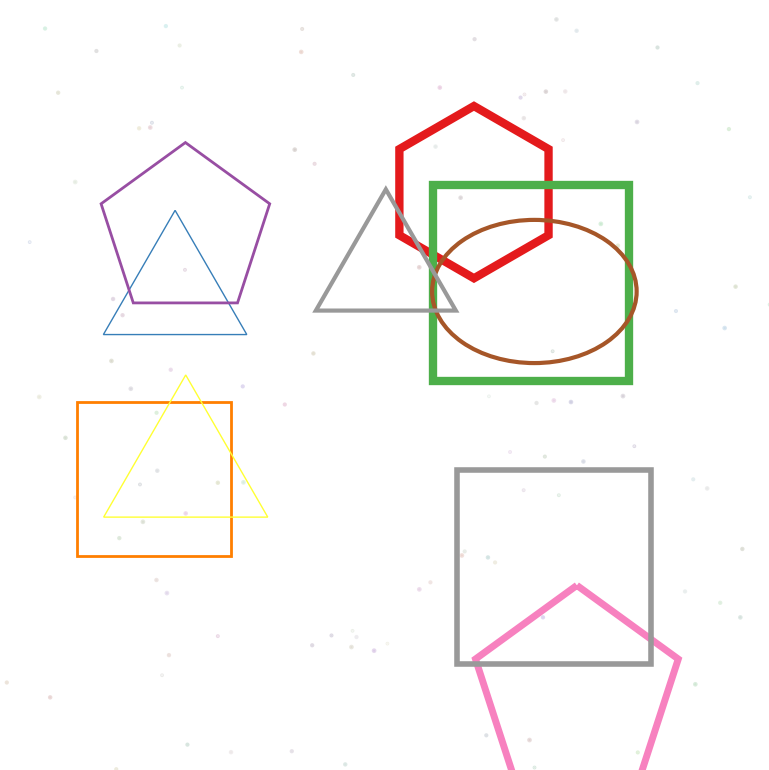[{"shape": "hexagon", "thickness": 3, "radius": 0.56, "center": [0.616, 0.75]}, {"shape": "triangle", "thickness": 0.5, "radius": 0.54, "center": [0.227, 0.619]}, {"shape": "square", "thickness": 3, "radius": 0.64, "center": [0.69, 0.632]}, {"shape": "pentagon", "thickness": 1, "radius": 0.58, "center": [0.241, 0.7]}, {"shape": "square", "thickness": 1, "radius": 0.5, "center": [0.2, 0.378]}, {"shape": "triangle", "thickness": 0.5, "radius": 0.62, "center": [0.241, 0.39]}, {"shape": "oval", "thickness": 1.5, "radius": 0.66, "center": [0.694, 0.621]}, {"shape": "pentagon", "thickness": 2.5, "radius": 0.69, "center": [0.749, 0.101]}, {"shape": "square", "thickness": 2, "radius": 0.63, "center": [0.72, 0.264]}, {"shape": "triangle", "thickness": 1.5, "radius": 0.52, "center": [0.501, 0.649]}]